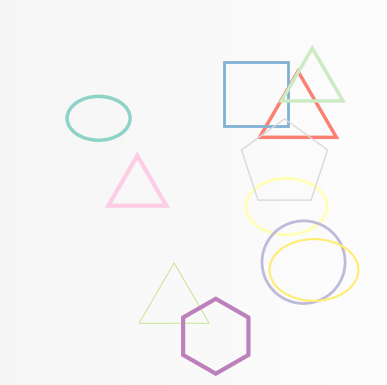[{"shape": "oval", "thickness": 2.5, "radius": 0.41, "center": [0.254, 0.693]}, {"shape": "oval", "thickness": 2, "radius": 0.52, "center": [0.739, 0.464]}, {"shape": "circle", "thickness": 2, "radius": 0.54, "center": [0.783, 0.319]}, {"shape": "triangle", "thickness": 2.5, "radius": 0.57, "center": [0.769, 0.7]}, {"shape": "square", "thickness": 2, "radius": 0.41, "center": [0.661, 0.755]}, {"shape": "triangle", "thickness": 0.5, "radius": 0.52, "center": [0.449, 0.213]}, {"shape": "triangle", "thickness": 3, "radius": 0.43, "center": [0.354, 0.509]}, {"shape": "pentagon", "thickness": 1, "radius": 0.58, "center": [0.734, 0.575]}, {"shape": "hexagon", "thickness": 3, "radius": 0.49, "center": [0.557, 0.127]}, {"shape": "triangle", "thickness": 2.5, "radius": 0.46, "center": [0.806, 0.784]}, {"shape": "oval", "thickness": 1.5, "radius": 0.57, "center": [0.81, 0.299]}]